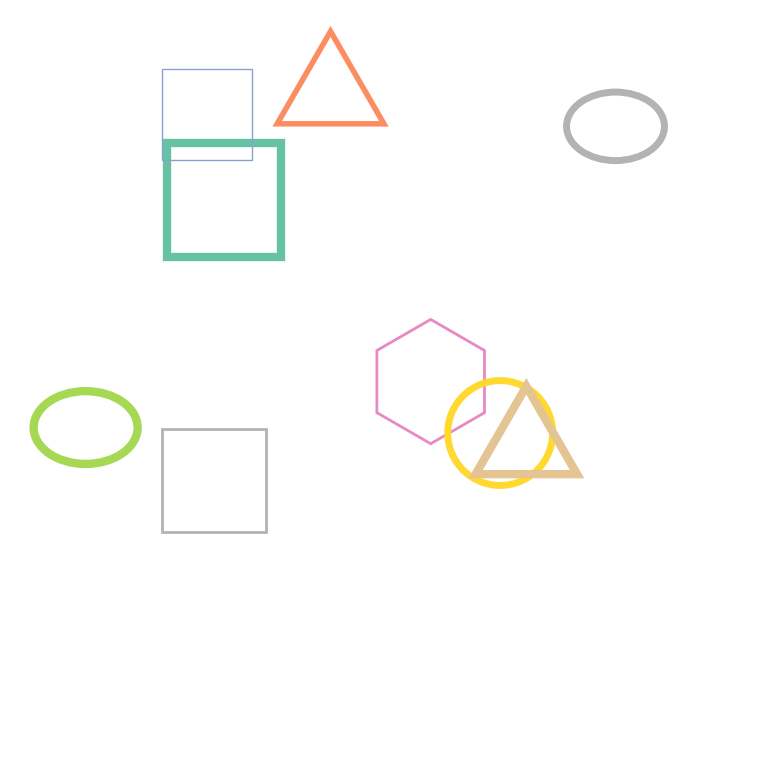[{"shape": "square", "thickness": 3, "radius": 0.37, "center": [0.291, 0.74]}, {"shape": "triangle", "thickness": 2, "radius": 0.4, "center": [0.429, 0.879]}, {"shape": "square", "thickness": 0.5, "radius": 0.29, "center": [0.269, 0.851]}, {"shape": "hexagon", "thickness": 1, "radius": 0.4, "center": [0.559, 0.504]}, {"shape": "oval", "thickness": 3, "radius": 0.34, "center": [0.111, 0.445]}, {"shape": "circle", "thickness": 2.5, "radius": 0.34, "center": [0.65, 0.438]}, {"shape": "triangle", "thickness": 3, "radius": 0.38, "center": [0.684, 0.422]}, {"shape": "square", "thickness": 1, "radius": 0.34, "center": [0.278, 0.376]}, {"shape": "oval", "thickness": 2.5, "radius": 0.32, "center": [0.799, 0.836]}]